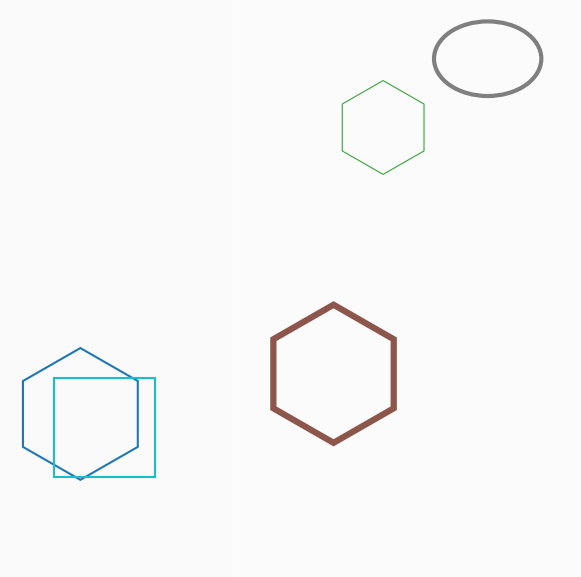[{"shape": "hexagon", "thickness": 1, "radius": 0.57, "center": [0.138, 0.282]}, {"shape": "hexagon", "thickness": 0.5, "radius": 0.41, "center": [0.659, 0.778]}, {"shape": "hexagon", "thickness": 3, "radius": 0.6, "center": [0.574, 0.352]}, {"shape": "oval", "thickness": 2, "radius": 0.46, "center": [0.839, 0.897]}, {"shape": "square", "thickness": 1, "radius": 0.43, "center": [0.18, 0.259]}]